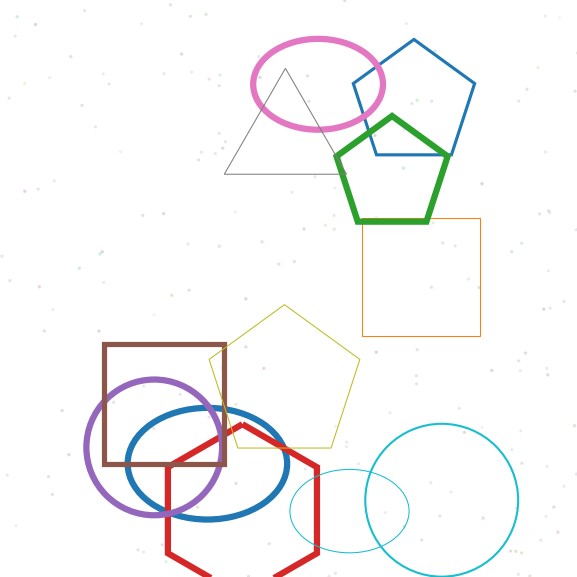[{"shape": "oval", "thickness": 3, "radius": 0.69, "center": [0.359, 0.196]}, {"shape": "pentagon", "thickness": 1.5, "radius": 0.55, "center": [0.717, 0.82]}, {"shape": "square", "thickness": 0.5, "radius": 0.51, "center": [0.729, 0.519]}, {"shape": "pentagon", "thickness": 3, "radius": 0.51, "center": [0.679, 0.697]}, {"shape": "hexagon", "thickness": 3, "radius": 0.75, "center": [0.42, 0.116]}, {"shape": "circle", "thickness": 3, "radius": 0.59, "center": [0.267, 0.224]}, {"shape": "square", "thickness": 2.5, "radius": 0.52, "center": [0.284, 0.3]}, {"shape": "oval", "thickness": 3, "radius": 0.56, "center": [0.551, 0.853]}, {"shape": "triangle", "thickness": 0.5, "radius": 0.61, "center": [0.494, 0.759]}, {"shape": "pentagon", "thickness": 0.5, "radius": 0.69, "center": [0.493, 0.334]}, {"shape": "circle", "thickness": 1, "radius": 0.66, "center": [0.765, 0.133]}, {"shape": "oval", "thickness": 0.5, "radius": 0.52, "center": [0.605, 0.114]}]